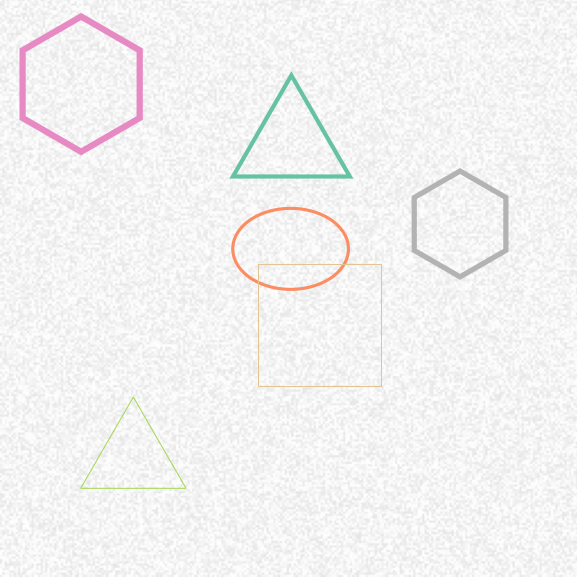[{"shape": "triangle", "thickness": 2, "radius": 0.58, "center": [0.505, 0.752]}, {"shape": "oval", "thickness": 1.5, "radius": 0.5, "center": [0.503, 0.568]}, {"shape": "hexagon", "thickness": 3, "radius": 0.59, "center": [0.14, 0.853]}, {"shape": "triangle", "thickness": 0.5, "radius": 0.53, "center": [0.231, 0.206]}, {"shape": "square", "thickness": 0.5, "radius": 0.53, "center": [0.553, 0.436]}, {"shape": "hexagon", "thickness": 2.5, "radius": 0.46, "center": [0.797, 0.611]}]